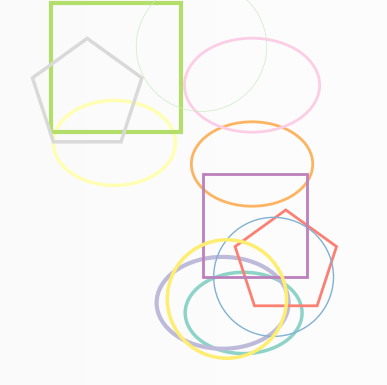[{"shape": "oval", "thickness": 2.5, "radius": 0.75, "center": [0.629, 0.187]}, {"shape": "oval", "thickness": 2.5, "radius": 0.79, "center": [0.295, 0.629]}, {"shape": "oval", "thickness": 3, "radius": 0.85, "center": [0.574, 0.213]}, {"shape": "pentagon", "thickness": 2, "radius": 0.69, "center": [0.738, 0.317]}, {"shape": "circle", "thickness": 1, "radius": 0.77, "center": [0.706, 0.281]}, {"shape": "oval", "thickness": 2, "radius": 0.78, "center": [0.65, 0.574]}, {"shape": "square", "thickness": 3, "radius": 0.84, "center": [0.299, 0.824]}, {"shape": "oval", "thickness": 2, "radius": 0.87, "center": [0.65, 0.779]}, {"shape": "pentagon", "thickness": 2.5, "radius": 0.74, "center": [0.225, 0.752]}, {"shape": "square", "thickness": 2, "radius": 0.67, "center": [0.658, 0.413]}, {"shape": "circle", "thickness": 0.5, "radius": 0.84, "center": [0.52, 0.879]}, {"shape": "circle", "thickness": 2.5, "radius": 0.77, "center": [0.586, 0.223]}]